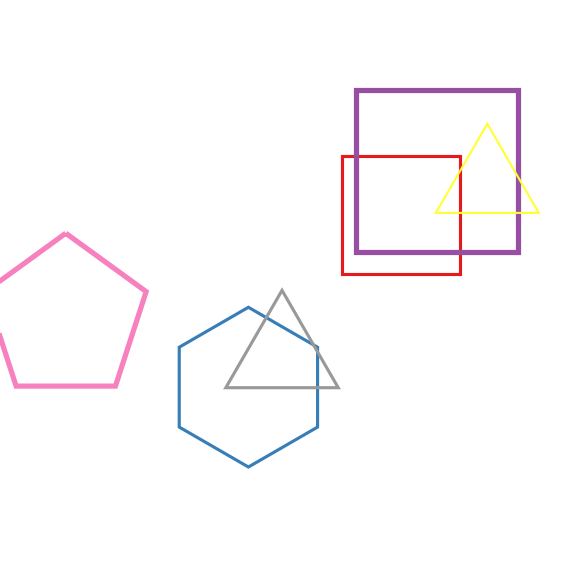[{"shape": "square", "thickness": 1.5, "radius": 0.51, "center": [0.694, 0.627]}, {"shape": "hexagon", "thickness": 1.5, "radius": 0.69, "center": [0.43, 0.329]}, {"shape": "square", "thickness": 2.5, "radius": 0.7, "center": [0.757, 0.703]}, {"shape": "triangle", "thickness": 1, "radius": 0.51, "center": [0.844, 0.682]}, {"shape": "pentagon", "thickness": 2.5, "radius": 0.73, "center": [0.114, 0.449]}, {"shape": "triangle", "thickness": 1.5, "radius": 0.56, "center": [0.488, 0.384]}]